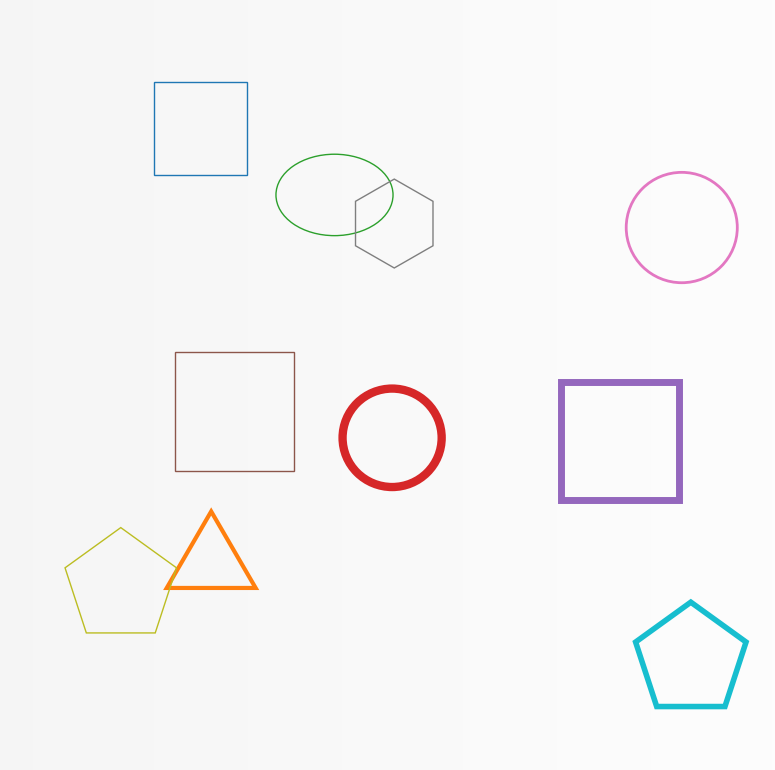[{"shape": "square", "thickness": 0.5, "radius": 0.3, "center": [0.259, 0.833]}, {"shape": "triangle", "thickness": 1.5, "radius": 0.33, "center": [0.273, 0.27]}, {"shape": "oval", "thickness": 0.5, "radius": 0.38, "center": [0.432, 0.747]}, {"shape": "circle", "thickness": 3, "radius": 0.32, "center": [0.506, 0.431]}, {"shape": "square", "thickness": 2.5, "radius": 0.38, "center": [0.8, 0.427]}, {"shape": "square", "thickness": 0.5, "radius": 0.39, "center": [0.303, 0.465]}, {"shape": "circle", "thickness": 1, "radius": 0.36, "center": [0.88, 0.704]}, {"shape": "hexagon", "thickness": 0.5, "radius": 0.29, "center": [0.509, 0.71]}, {"shape": "pentagon", "thickness": 0.5, "radius": 0.38, "center": [0.156, 0.239]}, {"shape": "pentagon", "thickness": 2, "radius": 0.37, "center": [0.891, 0.143]}]